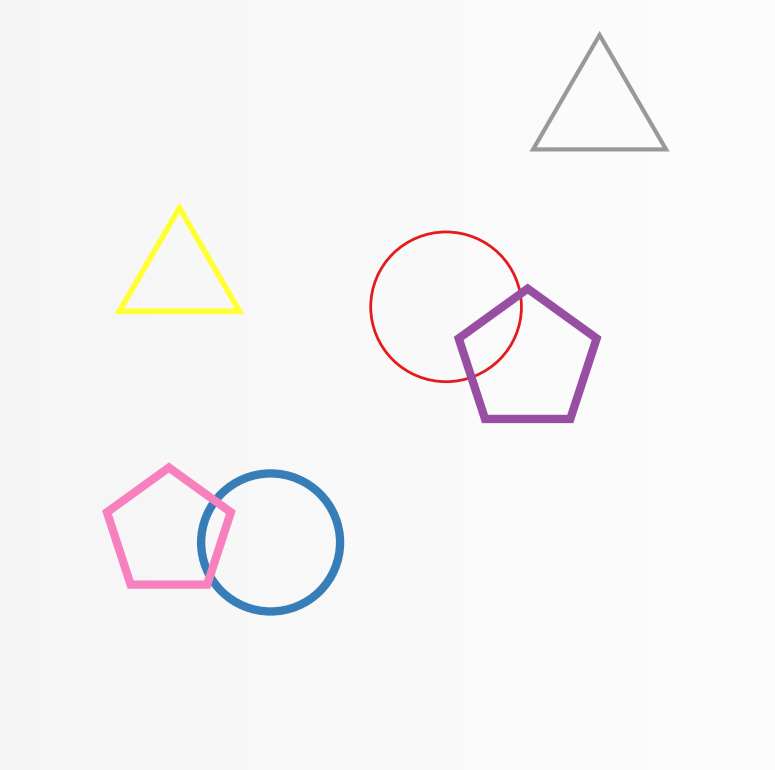[{"shape": "circle", "thickness": 1, "radius": 0.49, "center": [0.576, 0.602]}, {"shape": "circle", "thickness": 3, "radius": 0.45, "center": [0.349, 0.296]}, {"shape": "pentagon", "thickness": 3, "radius": 0.47, "center": [0.681, 0.532]}, {"shape": "triangle", "thickness": 2, "radius": 0.45, "center": [0.232, 0.641]}, {"shape": "pentagon", "thickness": 3, "radius": 0.42, "center": [0.218, 0.309]}, {"shape": "triangle", "thickness": 1.5, "radius": 0.5, "center": [0.774, 0.855]}]